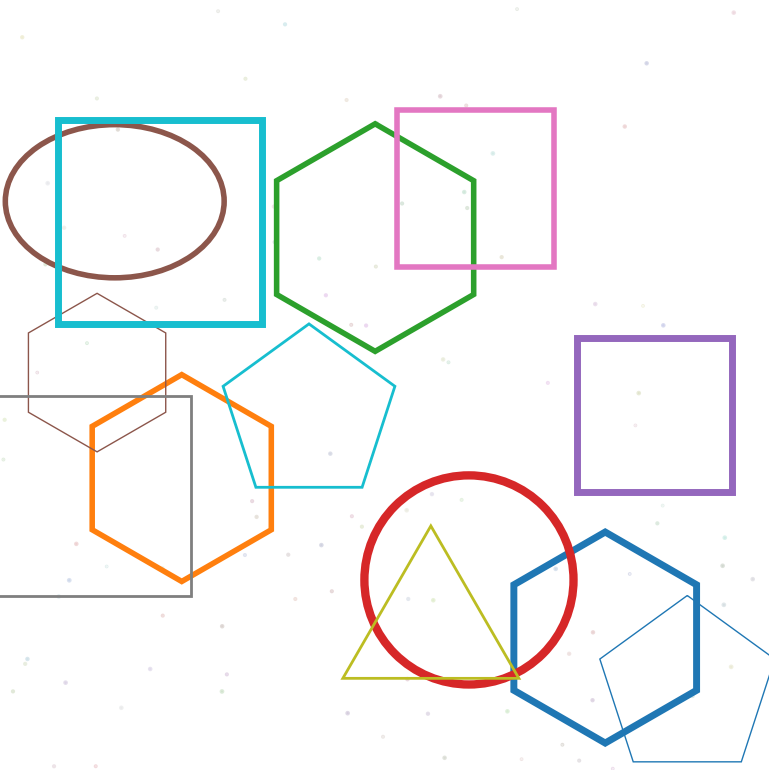[{"shape": "pentagon", "thickness": 0.5, "radius": 0.6, "center": [0.893, 0.107]}, {"shape": "hexagon", "thickness": 2.5, "radius": 0.69, "center": [0.786, 0.172]}, {"shape": "hexagon", "thickness": 2, "radius": 0.67, "center": [0.236, 0.379]}, {"shape": "hexagon", "thickness": 2, "radius": 0.74, "center": [0.487, 0.691]}, {"shape": "circle", "thickness": 3, "radius": 0.68, "center": [0.609, 0.247]}, {"shape": "square", "thickness": 2.5, "radius": 0.5, "center": [0.85, 0.461]}, {"shape": "oval", "thickness": 2, "radius": 0.71, "center": [0.149, 0.739]}, {"shape": "hexagon", "thickness": 0.5, "radius": 0.51, "center": [0.126, 0.516]}, {"shape": "square", "thickness": 2, "radius": 0.51, "center": [0.618, 0.755]}, {"shape": "square", "thickness": 1, "radius": 0.65, "center": [0.118, 0.356]}, {"shape": "triangle", "thickness": 1, "radius": 0.66, "center": [0.56, 0.185]}, {"shape": "square", "thickness": 2.5, "radius": 0.66, "center": [0.208, 0.712]}, {"shape": "pentagon", "thickness": 1, "radius": 0.59, "center": [0.401, 0.462]}]